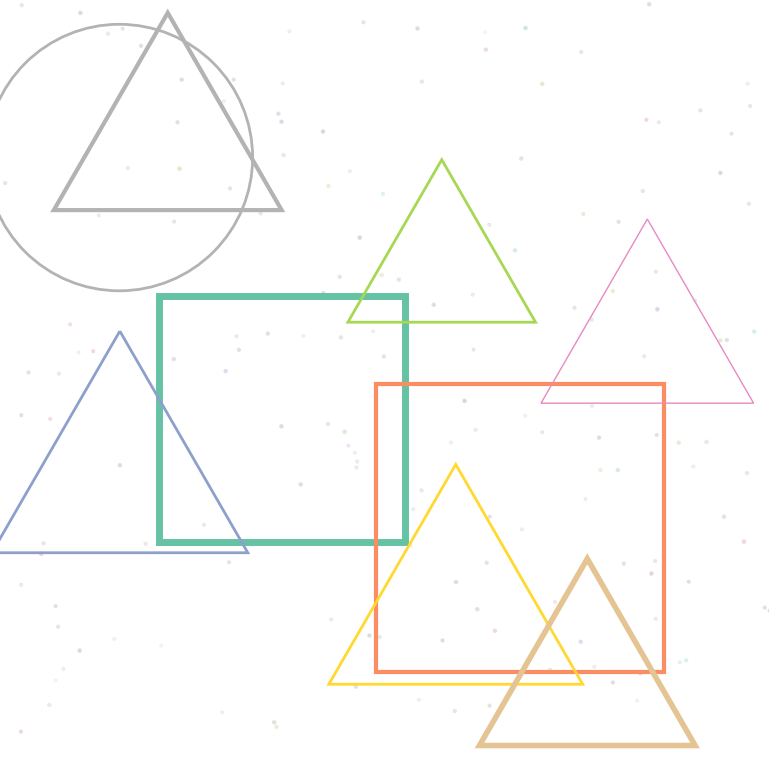[{"shape": "square", "thickness": 2.5, "radius": 0.8, "center": [0.366, 0.456]}, {"shape": "square", "thickness": 1.5, "radius": 0.93, "center": [0.675, 0.315]}, {"shape": "triangle", "thickness": 1, "radius": 0.96, "center": [0.156, 0.378]}, {"shape": "triangle", "thickness": 0.5, "radius": 0.8, "center": [0.841, 0.556]}, {"shape": "triangle", "thickness": 1, "radius": 0.7, "center": [0.574, 0.652]}, {"shape": "triangle", "thickness": 1, "radius": 0.95, "center": [0.592, 0.207]}, {"shape": "triangle", "thickness": 2, "radius": 0.81, "center": [0.763, 0.113]}, {"shape": "circle", "thickness": 1, "radius": 0.87, "center": [0.155, 0.795]}, {"shape": "triangle", "thickness": 1.5, "radius": 0.85, "center": [0.218, 0.813]}]